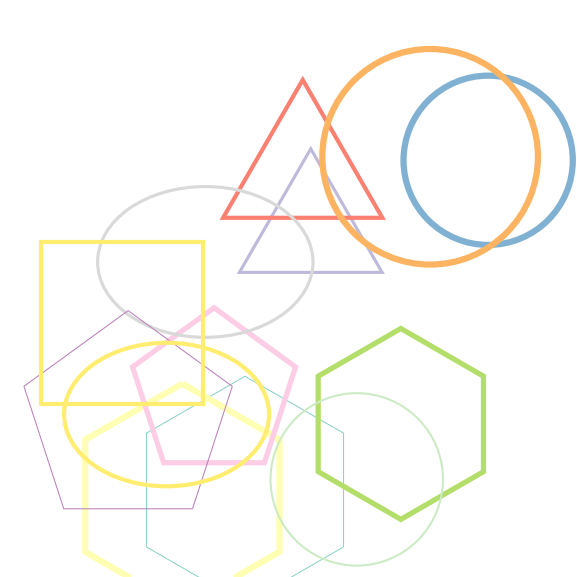[{"shape": "hexagon", "thickness": 0.5, "radius": 0.99, "center": [0.424, 0.151]}, {"shape": "hexagon", "thickness": 3, "radius": 0.97, "center": [0.316, 0.141]}, {"shape": "triangle", "thickness": 1.5, "radius": 0.71, "center": [0.538, 0.599]}, {"shape": "triangle", "thickness": 2, "radius": 0.8, "center": [0.524, 0.702]}, {"shape": "circle", "thickness": 3, "radius": 0.73, "center": [0.845, 0.722]}, {"shape": "circle", "thickness": 3, "radius": 0.93, "center": [0.745, 0.728]}, {"shape": "hexagon", "thickness": 2.5, "radius": 0.83, "center": [0.694, 0.265]}, {"shape": "pentagon", "thickness": 2.5, "radius": 0.74, "center": [0.371, 0.318]}, {"shape": "oval", "thickness": 1.5, "radius": 0.93, "center": [0.355, 0.546]}, {"shape": "pentagon", "thickness": 0.5, "radius": 0.95, "center": [0.222, 0.272]}, {"shape": "circle", "thickness": 1, "radius": 0.75, "center": [0.618, 0.169]}, {"shape": "oval", "thickness": 2, "radius": 0.89, "center": [0.288, 0.281]}, {"shape": "square", "thickness": 2, "radius": 0.7, "center": [0.211, 0.44]}]